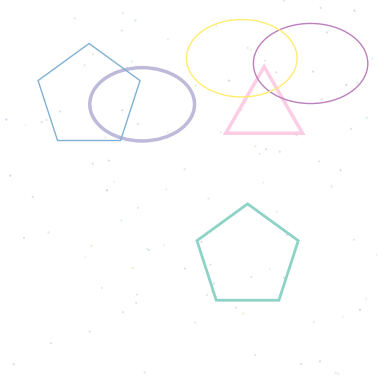[{"shape": "pentagon", "thickness": 2, "radius": 0.69, "center": [0.643, 0.332]}, {"shape": "oval", "thickness": 2.5, "radius": 0.68, "center": [0.369, 0.729]}, {"shape": "pentagon", "thickness": 1, "radius": 0.7, "center": [0.231, 0.748]}, {"shape": "triangle", "thickness": 2.5, "radius": 0.58, "center": [0.686, 0.712]}, {"shape": "oval", "thickness": 1, "radius": 0.74, "center": [0.807, 0.835]}, {"shape": "oval", "thickness": 1, "radius": 0.72, "center": [0.628, 0.849]}]